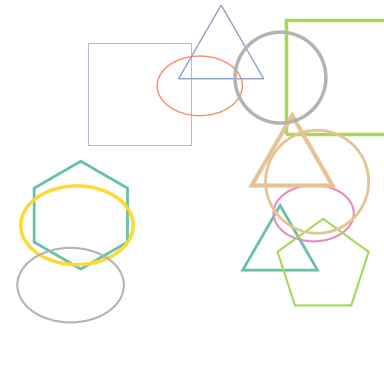[{"shape": "triangle", "thickness": 2, "radius": 0.56, "center": [0.727, 0.354]}, {"shape": "hexagon", "thickness": 2, "radius": 0.7, "center": [0.21, 0.441]}, {"shape": "oval", "thickness": 1, "radius": 0.55, "center": [0.519, 0.777]}, {"shape": "square", "thickness": 0.5, "radius": 0.66, "center": [0.363, 0.756]}, {"shape": "triangle", "thickness": 1, "radius": 0.64, "center": [0.574, 0.859]}, {"shape": "oval", "thickness": 1.5, "radius": 0.52, "center": [0.815, 0.446]}, {"shape": "square", "thickness": 2.5, "radius": 0.74, "center": [0.89, 0.8]}, {"shape": "pentagon", "thickness": 1.5, "radius": 0.62, "center": [0.839, 0.307]}, {"shape": "oval", "thickness": 2.5, "radius": 0.73, "center": [0.2, 0.415]}, {"shape": "triangle", "thickness": 3, "radius": 0.61, "center": [0.759, 0.579]}, {"shape": "circle", "thickness": 2, "radius": 0.67, "center": [0.824, 0.528]}, {"shape": "circle", "thickness": 2.5, "radius": 0.59, "center": [0.728, 0.798]}, {"shape": "oval", "thickness": 1.5, "radius": 0.69, "center": [0.183, 0.259]}]